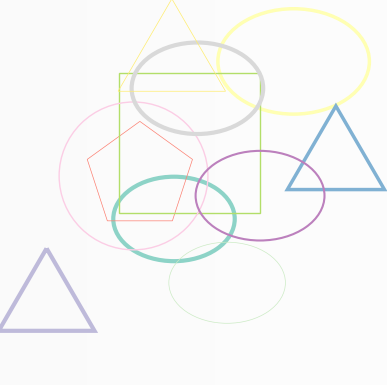[{"shape": "oval", "thickness": 3, "radius": 0.78, "center": [0.449, 0.431]}, {"shape": "oval", "thickness": 2.5, "radius": 0.98, "center": [0.758, 0.84]}, {"shape": "triangle", "thickness": 3, "radius": 0.71, "center": [0.12, 0.212]}, {"shape": "pentagon", "thickness": 0.5, "radius": 0.71, "center": [0.361, 0.542]}, {"shape": "triangle", "thickness": 2.5, "radius": 0.72, "center": [0.867, 0.58]}, {"shape": "square", "thickness": 1, "radius": 0.91, "center": [0.489, 0.628]}, {"shape": "circle", "thickness": 1, "radius": 0.96, "center": [0.345, 0.543]}, {"shape": "oval", "thickness": 3, "radius": 0.85, "center": [0.509, 0.771]}, {"shape": "oval", "thickness": 1.5, "radius": 0.83, "center": [0.671, 0.492]}, {"shape": "oval", "thickness": 0.5, "radius": 0.75, "center": [0.586, 0.266]}, {"shape": "triangle", "thickness": 0.5, "radius": 0.8, "center": [0.443, 0.843]}]